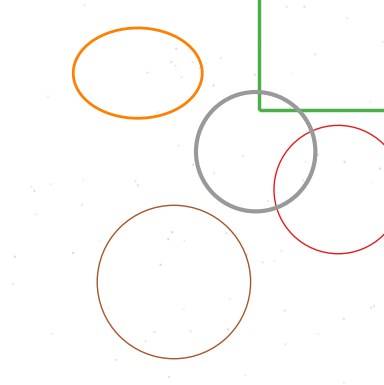[{"shape": "circle", "thickness": 1, "radius": 0.83, "center": [0.878, 0.508]}, {"shape": "square", "thickness": 2.5, "radius": 0.91, "center": [0.854, 0.895]}, {"shape": "oval", "thickness": 2, "radius": 0.84, "center": [0.358, 0.81]}, {"shape": "circle", "thickness": 1, "radius": 1.0, "center": [0.452, 0.267]}, {"shape": "circle", "thickness": 3, "radius": 0.78, "center": [0.664, 0.606]}]